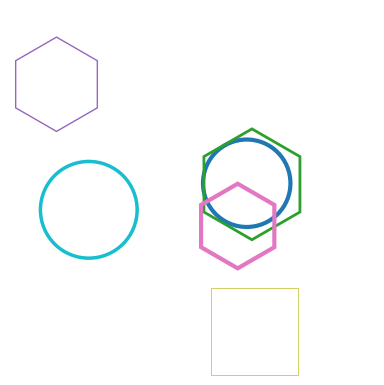[{"shape": "circle", "thickness": 3, "radius": 0.57, "center": [0.641, 0.524]}, {"shape": "hexagon", "thickness": 2, "radius": 0.72, "center": [0.654, 0.521]}, {"shape": "hexagon", "thickness": 1, "radius": 0.61, "center": [0.147, 0.781]}, {"shape": "hexagon", "thickness": 3, "radius": 0.55, "center": [0.617, 0.413]}, {"shape": "square", "thickness": 0.5, "radius": 0.57, "center": [0.661, 0.139]}, {"shape": "circle", "thickness": 2.5, "radius": 0.63, "center": [0.231, 0.455]}]